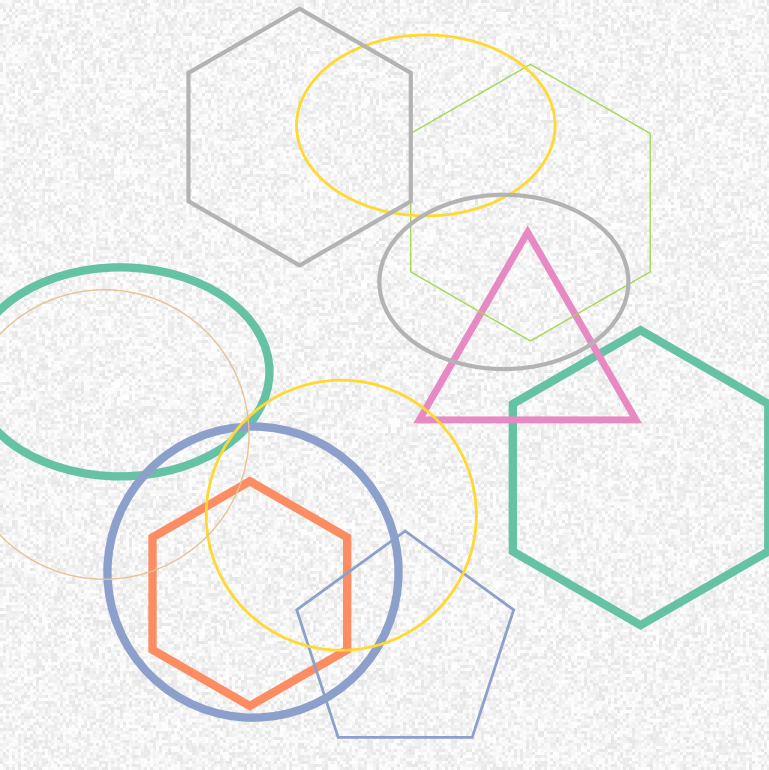[{"shape": "hexagon", "thickness": 3, "radius": 0.96, "center": [0.832, 0.38]}, {"shape": "oval", "thickness": 3, "radius": 0.97, "center": [0.156, 0.517]}, {"shape": "hexagon", "thickness": 3, "radius": 0.73, "center": [0.324, 0.229]}, {"shape": "pentagon", "thickness": 1, "radius": 0.74, "center": [0.526, 0.162]}, {"shape": "circle", "thickness": 3, "radius": 0.95, "center": [0.329, 0.257]}, {"shape": "triangle", "thickness": 2.5, "radius": 0.81, "center": [0.685, 0.536]}, {"shape": "hexagon", "thickness": 0.5, "radius": 0.9, "center": [0.689, 0.737]}, {"shape": "circle", "thickness": 1, "radius": 0.88, "center": [0.443, 0.331]}, {"shape": "oval", "thickness": 1, "radius": 0.84, "center": [0.553, 0.837]}, {"shape": "circle", "thickness": 0.5, "radius": 0.94, "center": [0.135, 0.436]}, {"shape": "oval", "thickness": 1.5, "radius": 0.81, "center": [0.654, 0.634]}, {"shape": "hexagon", "thickness": 1.5, "radius": 0.83, "center": [0.389, 0.822]}]